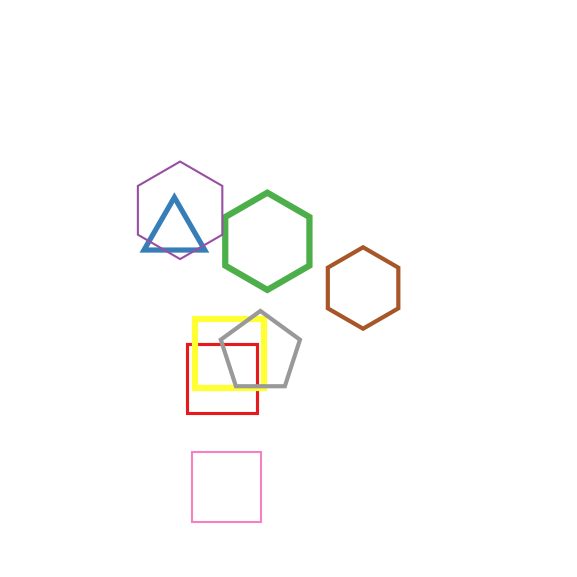[{"shape": "square", "thickness": 1.5, "radius": 0.3, "center": [0.384, 0.344]}, {"shape": "triangle", "thickness": 2.5, "radius": 0.3, "center": [0.302, 0.597]}, {"shape": "hexagon", "thickness": 3, "radius": 0.42, "center": [0.463, 0.581]}, {"shape": "hexagon", "thickness": 1, "radius": 0.42, "center": [0.312, 0.635]}, {"shape": "square", "thickness": 3, "radius": 0.3, "center": [0.398, 0.387]}, {"shape": "hexagon", "thickness": 2, "radius": 0.35, "center": [0.629, 0.5]}, {"shape": "square", "thickness": 1, "radius": 0.3, "center": [0.392, 0.155]}, {"shape": "pentagon", "thickness": 2, "radius": 0.36, "center": [0.451, 0.389]}]